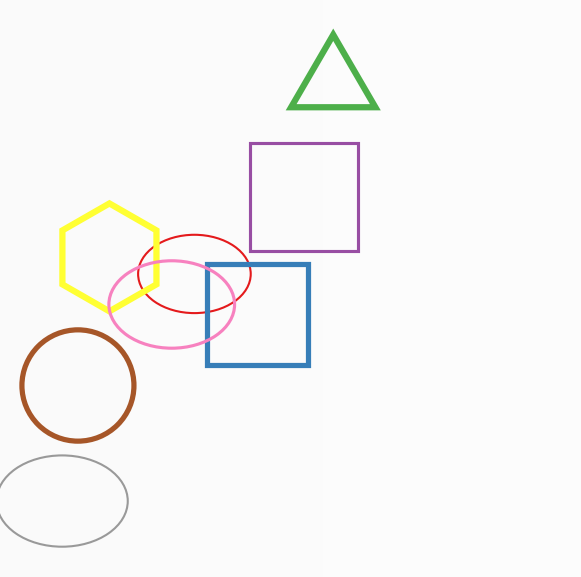[{"shape": "oval", "thickness": 1, "radius": 0.48, "center": [0.334, 0.525]}, {"shape": "square", "thickness": 2.5, "radius": 0.44, "center": [0.443, 0.454]}, {"shape": "triangle", "thickness": 3, "radius": 0.42, "center": [0.573, 0.855]}, {"shape": "square", "thickness": 1.5, "radius": 0.47, "center": [0.523, 0.658]}, {"shape": "hexagon", "thickness": 3, "radius": 0.47, "center": [0.188, 0.553]}, {"shape": "circle", "thickness": 2.5, "radius": 0.48, "center": [0.134, 0.332]}, {"shape": "oval", "thickness": 1.5, "radius": 0.54, "center": [0.295, 0.472]}, {"shape": "oval", "thickness": 1, "radius": 0.56, "center": [0.107, 0.132]}]